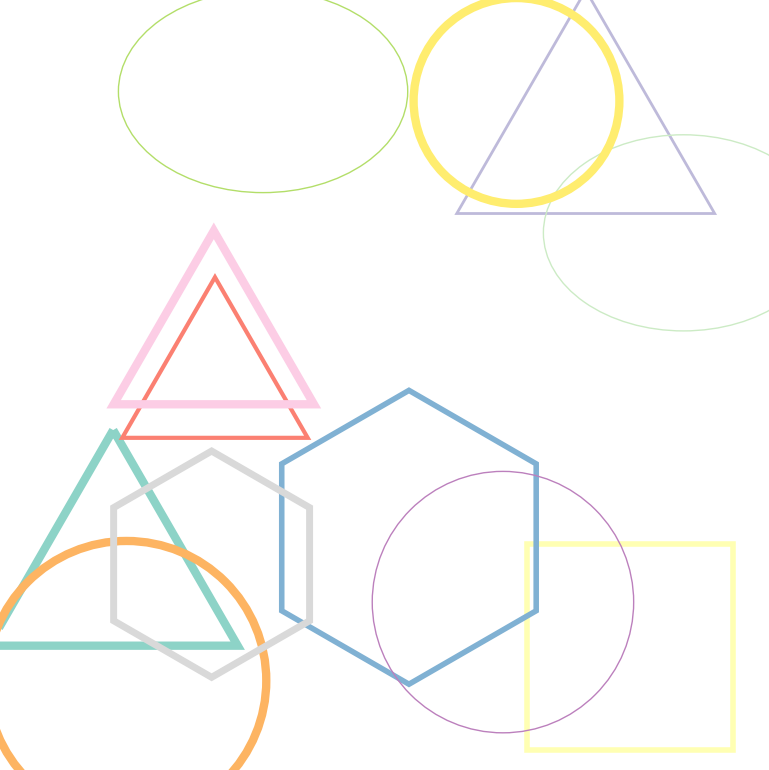[{"shape": "triangle", "thickness": 3, "radius": 0.93, "center": [0.147, 0.255]}, {"shape": "square", "thickness": 2, "radius": 0.67, "center": [0.818, 0.159]}, {"shape": "triangle", "thickness": 1, "radius": 0.97, "center": [0.761, 0.819]}, {"shape": "triangle", "thickness": 1.5, "radius": 0.7, "center": [0.279, 0.501]}, {"shape": "hexagon", "thickness": 2, "radius": 0.95, "center": [0.531, 0.302]}, {"shape": "circle", "thickness": 3, "radius": 0.91, "center": [0.164, 0.116]}, {"shape": "oval", "thickness": 0.5, "radius": 0.94, "center": [0.342, 0.881]}, {"shape": "triangle", "thickness": 3, "radius": 0.75, "center": [0.278, 0.55]}, {"shape": "hexagon", "thickness": 2.5, "radius": 0.73, "center": [0.275, 0.267]}, {"shape": "circle", "thickness": 0.5, "radius": 0.85, "center": [0.653, 0.218]}, {"shape": "oval", "thickness": 0.5, "radius": 0.91, "center": [0.888, 0.698]}, {"shape": "circle", "thickness": 3, "radius": 0.67, "center": [0.671, 0.869]}]